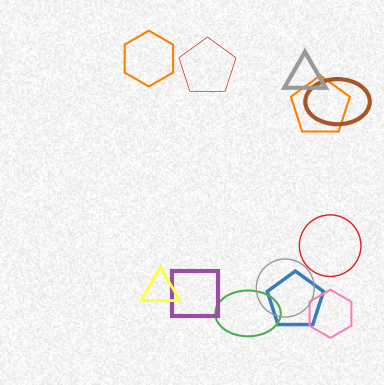[{"shape": "pentagon", "thickness": 0.5, "radius": 0.39, "center": [0.539, 0.826]}, {"shape": "circle", "thickness": 1, "radius": 0.4, "center": [0.858, 0.362]}, {"shape": "pentagon", "thickness": 2.5, "radius": 0.38, "center": [0.767, 0.219]}, {"shape": "oval", "thickness": 1.5, "radius": 0.43, "center": [0.644, 0.186]}, {"shape": "square", "thickness": 3, "radius": 0.29, "center": [0.506, 0.237]}, {"shape": "hexagon", "thickness": 1.5, "radius": 0.36, "center": [0.387, 0.848]}, {"shape": "pentagon", "thickness": 1.5, "radius": 0.4, "center": [0.832, 0.724]}, {"shape": "triangle", "thickness": 2, "radius": 0.29, "center": [0.417, 0.248]}, {"shape": "oval", "thickness": 3, "radius": 0.42, "center": [0.877, 0.736]}, {"shape": "hexagon", "thickness": 1.5, "radius": 0.31, "center": [0.858, 0.185]}, {"shape": "triangle", "thickness": 3, "radius": 0.31, "center": [0.792, 0.803]}, {"shape": "circle", "thickness": 1, "radius": 0.38, "center": [0.741, 0.252]}]